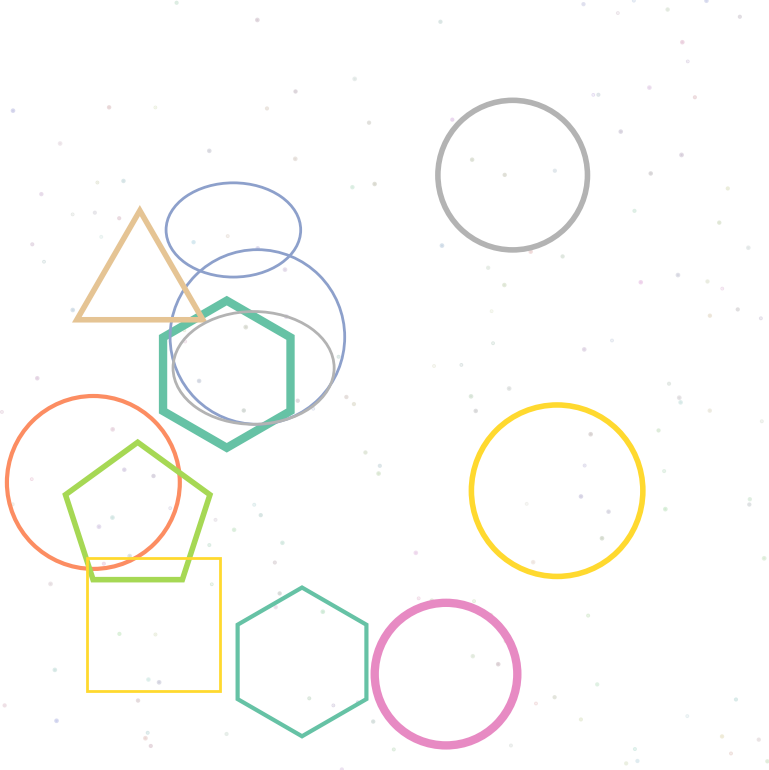[{"shape": "hexagon", "thickness": 1.5, "radius": 0.48, "center": [0.392, 0.14]}, {"shape": "hexagon", "thickness": 3, "radius": 0.48, "center": [0.295, 0.514]}, {"shape": "circle", "thickness": 1.5, "radius": 0.56, "center": [0.121, 0.373]}, {"shape": "oval", "thickness": 1, "radius": 0.44, "center": [0.303, 0.701]}, {"shape": "circle", "thickness": 1, "radius": 0.57, "center": [0.334, 0.562]}, {"shape": "circle", "thickness": 3, "radius": 0.46, "center": [0.579, 0.125]}, {"shape": "pentagon", "thickness": 2, "radius": 0.49, "center": [0.179, 0.327]}, {"shape": "square", "thickness": 1, "radius": 0.43, "center": [0.2, 0.188]}, {"shape": "circle", "thickness": 2, "radius": 0.56, "center": [0.724, 0.363]}, {"shape": "triangle", "thickness": 2, "radius": 0.47, "center": [0.182, 0.632]}, {"shape": "oval", "thickness": 1, "radius": 0.52, "center": [0.329, 0.522]}, {"shape": "circle", "thickness": 2, "radius": 0.49, "center": [0.666, 0.773]}]